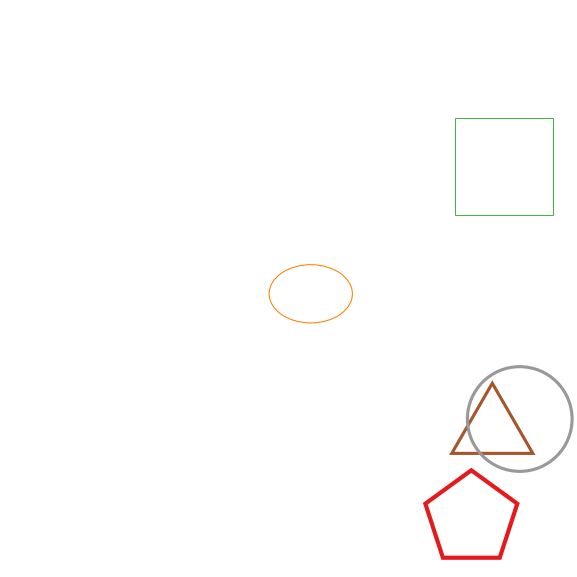[{"shape": "pentagon", "thickness": 2, "radius": 0.42, "center": [0.816, 0.101]}, {"shape": "square", "thickness": 0.5, "radius": 0.42, "center": [0.873, 0.711]}, {"shape": "oval", "thickness": 0.5, "radius": 0.36, "center": [0.538, 0.49]}, {"shape": "triangle", "thickness": 1.5, "radius": 0.4, "center": [0.852, 0.255]}, {"shape": "circle", "thickness": 1.5, "radius": 0.45, "center": [0.9, 0.274]}]